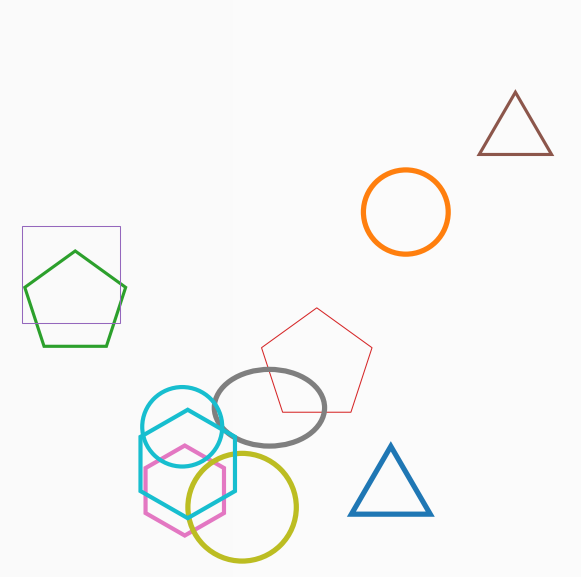[{"shape": "triangle", "thickness": 2.5, "radius": 0.39, "center": [0.672, 0.148]}, {"shape": "circle", "thickness": 2.5, "radius": 0.36, "center": [0.698, 0.632]}, {"shape": "pentagon", "thickness": 1.5, "radius": 0.46, "center": [0.129, 0.473]}, {"shape": "pentagon", "thickness": 0.5, "radius": 0.5, "center": [0.545, 0.366]}, {"shape": "square", "thickness": 0.5, "radius": 0.42, "center": [0.122, 0.524]}, {"shape": "triangle", "thickness": 1.5, "radius": 0.36, "center": [0.887, 0.768]}, {"shape": "hexagon", "thickness": 2, "radius": 0.39, "center": [0.318, 0.15]}, {"shape": "oval", "thickness": 2.5, "radius": 0.47, "center": [0.464, 0.293]}, {"shape": "circle", "thickness": 2.5, "radius": 0.47, "center": [0.417, 0.121]}, {"shape": "hexagon", "thickness": 2, "radius": 0.47, "center": [0.323, 0.196]}, {"shape": "circle", "thickness": 2, "radius": 0.34, "center": [0.314, 0.26]}]